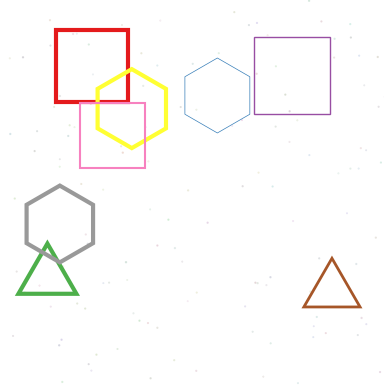[{"shape": "square", "thickness": 3, "radius": 0.46, "center": [0.239, 0.828]}, {"shape": "hexagon", "thickness": 0.5, "radius": 0.49, "center": [0.565, 0.752]}, {"shape": "triangle", "thickness": 3, "radius": 0.43, "center": [0.123, 0.28]}, {"shape": "square", "thickness": 1, "radius": 0.5, "center": [0.758, 0.803]}, {"shape": "hexagon", "thickness": 3, "radius": 0.51, "center": [0.342, 0.718]}, {"shape": "triangle", "thickness": 2, "radius": 0.42, "center": [0.862, 0.245]}, {"shape": "square", "thickness": 1.5, "radius": 0.42, "center": [0.291, 0.649]}, {"shape": "hexagon", "thickness": 3, "radius": 0.5, "center": [0.155, 0.418]}]